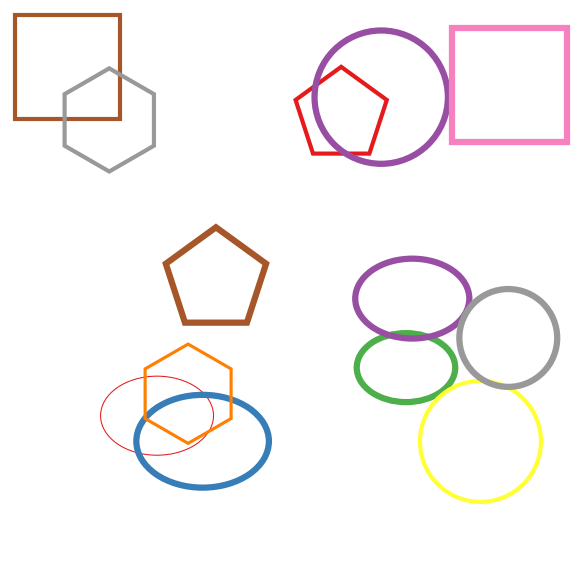[{"shape": "pentagon", "thickness": 2, "radius": 0.42, "center": [0.591, 0.8]}, {"shape": "oval", "thickness": 0.5, "radius": 0.49, "center": [0.272, 0.279]}, {"shape": "oval", "thickness": 3, "radius": 0.57, "center": [0.351, 0.235]}, {"shape": "oval", "thickness": 3, "radius": 0.43, "center": [0.703, 0.363]}, {"shape": "circle", "thickness": 3, "radius": 0.58, "center": [0.66, 0.831]}, {"shape": "oval", "thickness": 3, "radius": 0.49, "center": [0.714, 0.482]}, {"shape": "hexagon", "thickness": 1.5, "radius": 0.43, "center": [0.326, 0.317]}, {"shape": "circle", "thickness": 2, "radius": 0.52, "center": [0.832, 0.235]}, {"shape": "pentagon", "thickness": 3, "radius": 0.46, "center": [0.374, 0.514]}, {"shape": "square", "thickness": 2, "radius": 0.45, "center": [0.117, 0.883]}, {"shape": "square", "thickness": 3, "radius": 0.5, "center": [0.882, 0.852]}, {"shape": "circle", "thickness": 3, "radius": 0.42, "center": [0.88, 0.414]}, {"shape": "hexagon", "thickness": 2, "radius": 0.45, "center": [0.189, 0.791]}]